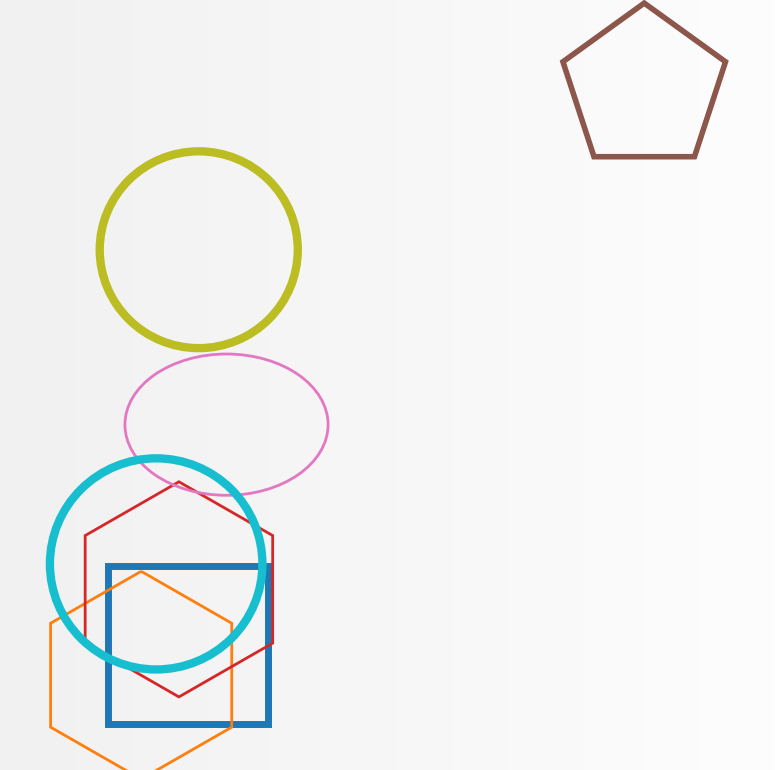[{"shape": "square", "thickness": 2.5, "radius": 0.51, "center": [0.242, 0.162]}, {"shape": "hexagon", "thickness": 1, "radius": 0.67, "center": [0.182, 0.123]}, {"shape": "hexagon", "thickness": 1, "radius": 0.7, "center": [0.231, 0.235]}, {"shape": "pentagon", "thickness": 2, "radius": 0.55, "center": [0.831, 0.886]}, {"shape": "oval", "thickness": 1, "radius": 0.66, "center": [0.292, 0.449]}, {"shape": "circle", "thickness": 3, "radius": 0.64, "center": [0.256, 0.676]}, {"shape": "circle", "thickness": 3, "radius": 0.69, "center": [0.202, 0.268]}]